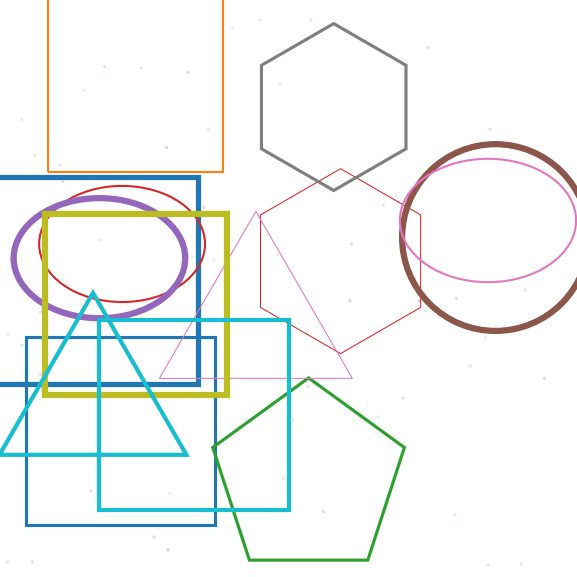[{"shape": "square", "thickness": 1.5, "radius": 0.82, "center": [0.209, 0.252]}, {"shape": "square", "thickness": 2.5, "radius": 0.9, "center": [0.163, 0.514]}, {"shape": "square", "thickness": 1, "radius": 0.76, "center": [0.235, 0.854]}, {"shape": "pentagon", "thickness": 1.5, "radius": 0.87, "center": [0.534, 0.17]}, {"shape": "oval", "thickness": 1, "radius": 0.72, "center": [0.211, 0.577]}, {"shape": "hexagon", "thickness": 0.5, "radius": 0.8, "center": [0.59, 0.547]}, {"shape": "oval", "thickness": 3, "radius": 0.74, "center": [0.172, 0.552]}, {"shape": "circle", "thickness": 3, "radius": 0.81, "center": [0.858, 0.588]}, {"shape": "triangle", "thickness": 0.5, "radius": 0.96, "center": [0.443, 0.44]}, {"shape": "oval", "thickness": 1, "radius": 0.76, "center": [0.845, 0.617]}, {"shape": "hexagon", "thickness": 1.5, "radius": 0.72, "center": [0.578, 0.814]}, {"shape": "square", "thickness": 3, "radius": 0.79, "center": [0.236, 0.472]}, {"shape": "square", "thickness": 2, "radius": 0.82, "center": [0.336, 0.281]}, {"shape": "triangle", "thickness": 2, "radius": 0.93, "center": [0.161, 0.305]}]